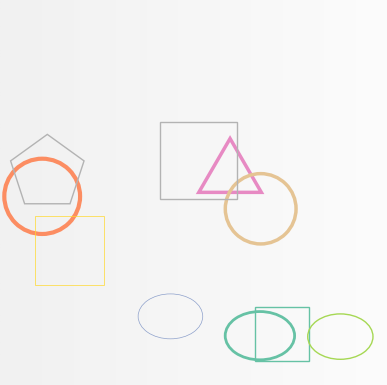[{"shape": "oval", "thickness": 2, "radius": 0.45, "center": [0.671, 0.128]}, {"shape": "square", "thickness": 1, "radius": 0.35, "center": [0.728, 0.133]}, {"shape": "circle", "thickness": 3, "radius": 0.49, "center": [0.109, 0.49]}, {"shape": "oval", "thickness": 0.5, "radius": 0.42, "center": [0.44, 0.178]}, {"shape": "triangle", "thickness": 2.5, "radius": 0.47, "center": [0.594, 0.547]}, {"shape": "oval", "thickness": 1, "radius": 0.42, "center": [0.878, 0.126]}, {"shape": "square", "thickness": 0.5, "radius": 0.45, "center": [0.18, 0.349]}, {"shape": "circle", "thickness": 2.5, "radius": 0.46, "center": [0.673, 0.458]}, {"shape": "pentagon", "thickness": 1, "radius": 0.5, "center": [0.122, 0.551]}, {"shape": "square", "thickness": 1, "radius": 0.5, "center": [0.513, 0.583]}]